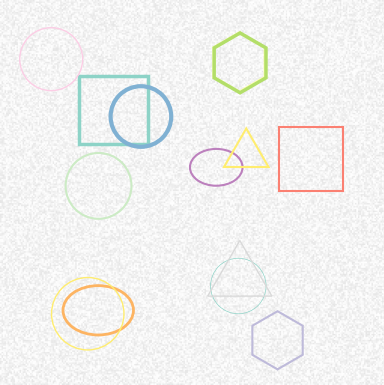[{"shape": "circle", "thickness": 0.5, "radius": 0.36, "center": [0.619, 0.257]}, {"shape": "square", "thickness": 2.5, "radius": 0.45, "center": [0.294, 0.714]}, {"shape": "hexagon", "thickness": 2, "radius": 0.38, "center": [0.622, 0.838]}, {"shape": "hexagon", "thickness": 1.5, "radius": 0.38, "center": [0.721, 0.116]}, {"shape": "square", "thickness": 1.5, "radius": 0.41, "center": [0.809, 0.588]}, {"shape": "circle", "thickness": 3, "radius": 0.39, "center": [0.366, 0.697]}, {"shape": "oval", "thickness": 2, "radius": 0.46, "center": [0.255, 0.194]}, {"shape": "hexagon", "thickness": 2.5, "radius": 0.39, "center": [0.624, 0.837]}, {"shape": "circle", "thickness": 1, "radius": 0.41, "center": [0.133, 0.846]}, {"shape": "triangle", "thickness": 1, "radius": 0.48, "center": [0.623, 0.279]}, {"shape": "oval", "thickness": 1.5, "radius": 0.34, "center": [0.562, 0.565]}, {"shape": "circle", "thickness": 1.5, "radius": 0.43, "center": [0.256, 0.517]}, {"shape": "triangle", "thickness": 1.5, "radius": 0.33, "center": [0.64, 0.6]}, {"shape": "circle", "thickness": 1, "radius": 0.47, "center": [0.228, 0.185]}]